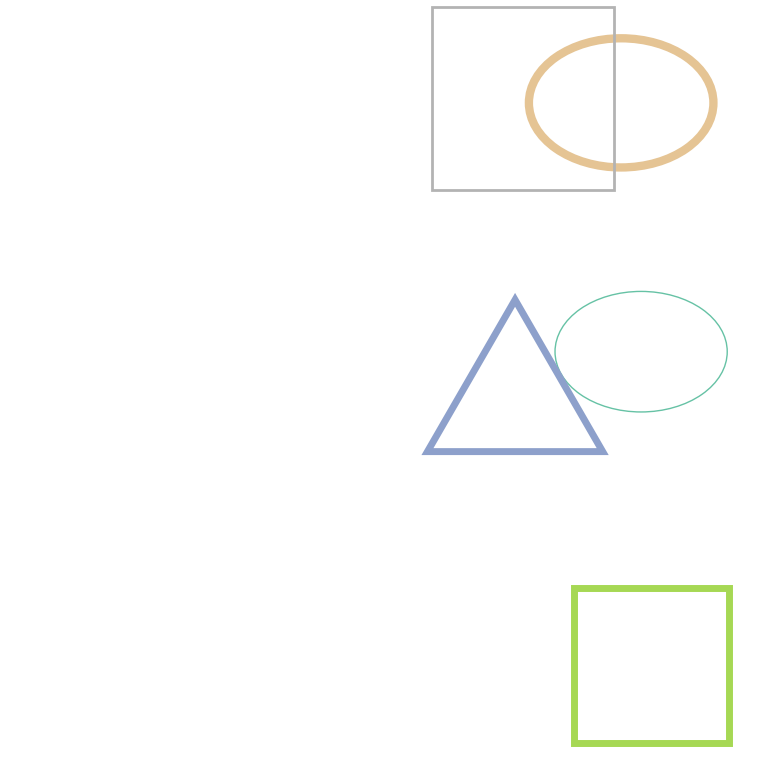[{"shape": "oval", "thickness": 0.5, "radius": 0.56, "center": [0.833, 0.543]}, {"shape": "triangle", "thickness": 2.5, "radius": 0.66, "center": [0.669, 0.479]}, {"shape": "square", "thickness": 2.5, "radius": 0.5, "center": [0.846, 0.136]}, {"shape": "oval", "thickness": 3, "radius": 0.6, "center": [0.807, 0.866]}, {"shape": "square", "thickness": 1, "radius": 0.59, "center": [0.679, 0.872]}]